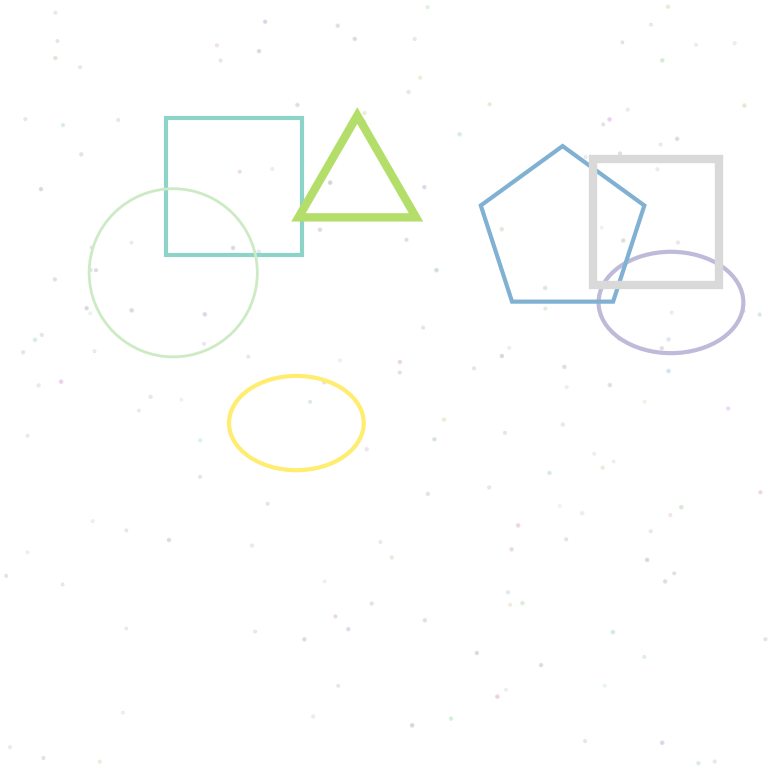[{"shape": "square", "thickness": 1.5, "radius": 0.44, "center": [0.304, 0.758]}, {"shape": "oval", "thickness": 1.5, "radius": 0.47, "center": [0.871, 0.607]}, {"shape": "pentagon", "thickness": 1.5, "radius": 0.56, "center": [0.731, 0.699]}, {"shape": "triangle", "thickness": 3, "radius": 0.44, "center": [0.464, 0.762]}, {"shape": "square", "thickness": 3, "radius": 0.41, "center": [0.852, 0.712]}, {"shape": "circle", "thickness": 1, "radius": 0.55, "center": [0.225, 0.646]}, {"shape": "oval", "thickness": 1.5, "radius": 0.44, "center": [0.385, 0.451]}]